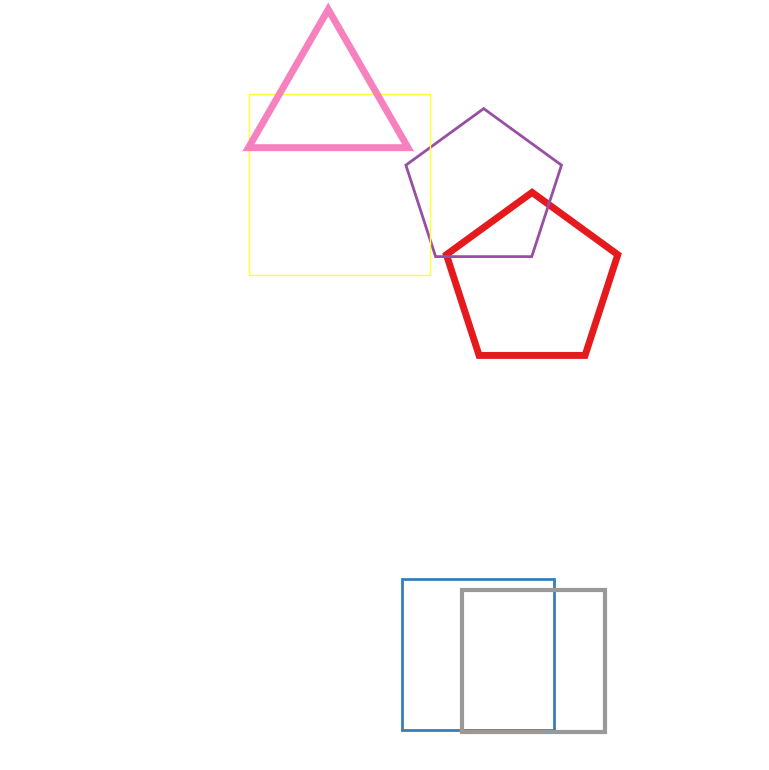[{"shape": "pentagon", "thickness": 2.5, "radius": 0.59, "center": [0.691, 0.633]}, {"shape": "square", "thickness": 1, "radius": 0.49, "center": [0.621, 0.15]}, {"shape": "pentagon", "thickness": 1, "radius": 0.53, "center": [0.628, 0.753]}, {"shape": "square", "thickness": 0.5, "radius": 0.59, "center": [0.441, 0.76]}, {"shape": "triangle", "thickness": 2.5, "radius": 0.6, "center": [0.426, 0.868]}, {"shape": "square", "thickness": 1.5, "radius": 0.46, "center": [0.692, 0.142]}]